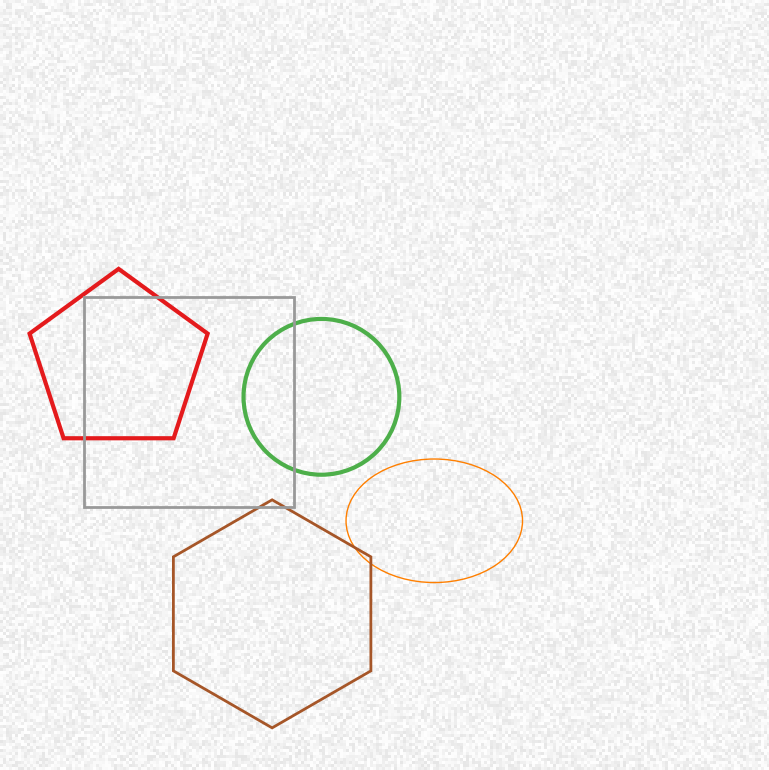[{"shape": "pentagon", "thickness": 1.5, "radius": 0.61, "center": [0.154, 0.529]}, {"shape": "circle", "thickness": 1.5, "radius": 0.51, "center": [0.417, 0.485]}, {"shape": "oval", "thickness": 0.5, "radius": 0.57, "center": [0.564, 0.324]}, {"shape": "hexagon", "thickness": 1, "radius": 0.74, "center": [0.353, 0.203]}, {"shape": "square", "thickness": 1, "radius": 0.68, "center": [0.246, 0.478]}]